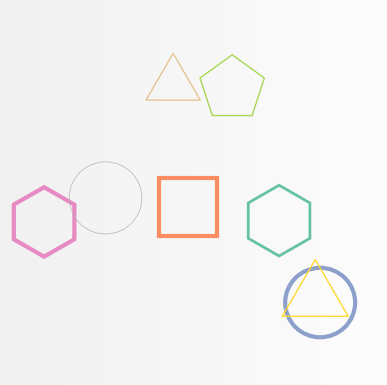[{"shape": "hexagon", "thickness": 2, "radius": 0.46, "center": [0.72, 0.427]}, {"shape": "square", "thickness": 3, "radius": 0.37, "center": [0.485, 0.463]}, {"shape": "circle", "thickness": 3, "radius": 0.45, "center": [0.826, 0.214]}, {"shape": "hexagon", "thickness": 3, "radius": 0.45, "center": [0.114, 0.424]}, {"shape": "pentagon", "thickness": 1, "radius": 0.44, "center": [0.599, 0.77]}, {"shape": "triangle", "thickness": 1, "radius": 0.49, "center": [0.814, 0.228]}, {"shape": "triangle", "thickness": 1, "radius": 0.4, "center": [0.447, 0.78]}, {"shape": "circle", "thickness": 0.5, "radius": 0.47, "center": [0.272, 0.486]}]